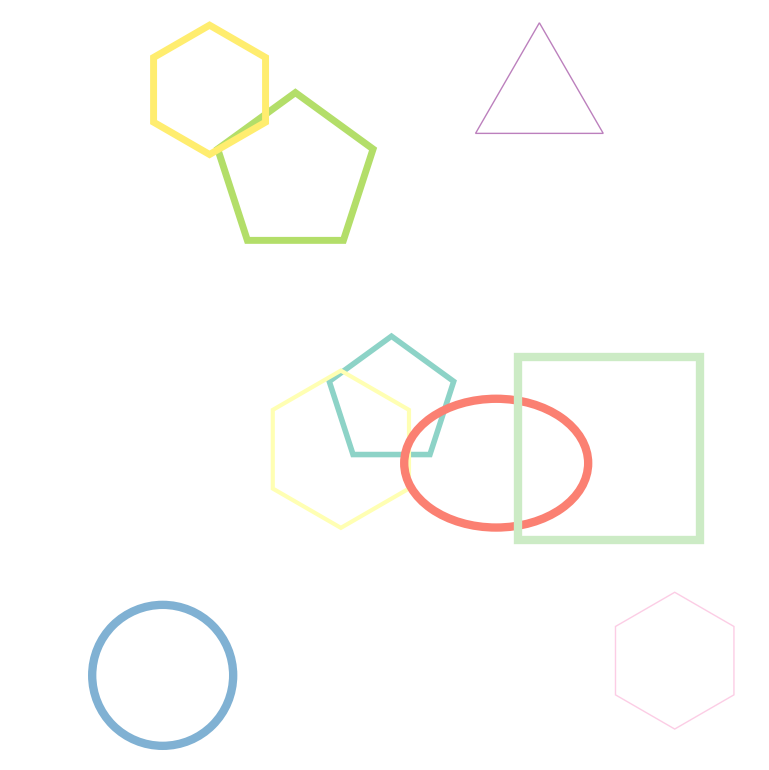[{"shape": "pentagon", "thickness": 2, "radius": 0.42, "center": [0.508, 0.478]}, {"shape": "hexagon", "thickness": 1.5, "radius": 0.51, "center": [0.443, 0.417]}, {"shape": "oval", "thickness": 3, "radius": 0.6, "center": [0.644, 0.399]}, {"shape": "circle", "thickness": 3, "radius": 0.46, "center": [0.211, 0.123]}, {"shape": "pentagon", "thickness": 2.5, "radius": 0.53, "center": [0.384, 0.774]}, {"shape": "hexagon", "thickness": 0.5, "radius": 0.44, "center": [0.876, 0.142]}, {"shape": "triangle", "thickness": 0.5, "radius": 0.48, "center": [0.7, 0.875]}, {"shape": "square", "thickness": 3, "radius": 0.59, "center": [0.791, 0.417]}, {"shape": "hexagon", "thickness": 2.5, "radius": 0.42, "center": [0.272, 0.883]}]